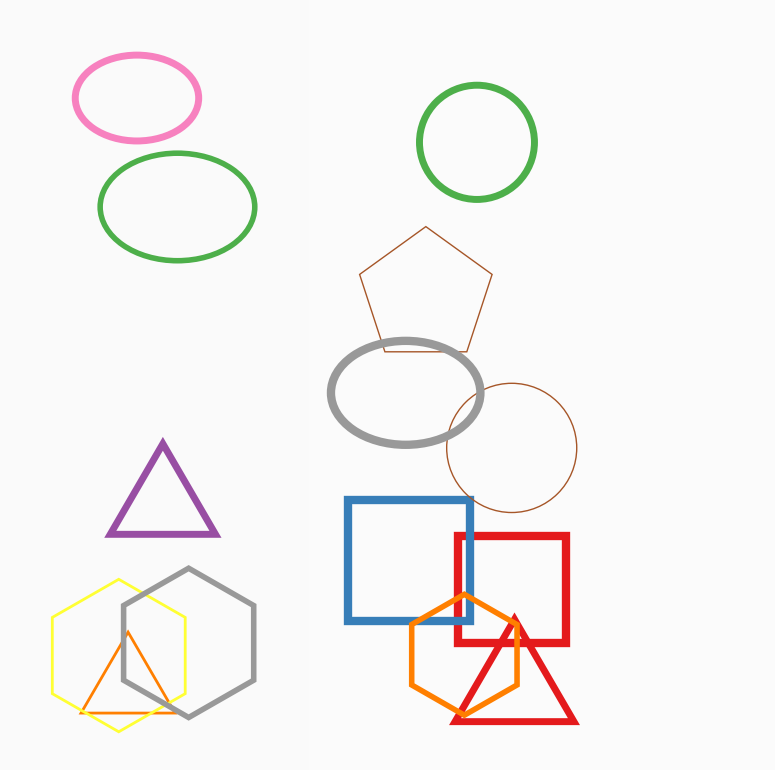[{"shape": "square", "thickness": 3, "radius": 0.35, "center": [0.661, 0.234]}, {"shape": "triangle", "thickness": 2.5, "radius": 0.44, "center": [0.664, 0.107]}, {"shape": "square", "thickness": 3, "radius": 0.39, "center": [0.528, 0.272]}, {"shape": "oval", "thickness": 2, "radius": 0.5, "center": [0.229, 0.731]}, {"shape": "circle", "thickness": 2.5, "radius": 0.37, "center": [0.615, 0.815]}, {"shape": "triangle", "thickness": 2.5, "radius": 0.39, "center": [0.21, 0.345]}, {"shape": "triangle", "thickness": 1, "radius": 0.35, "center": [0.165, 0.109]}, {"shape": "hexagon", "thickness": 2, "radius": 0.39, "center": [0.599, 0.15]}, {"shape": "hexagon", "thickness": 1, "radius": 0.5, "center": [0.153, 0.149]}, {"shape": "pentagon", "thickness": 0.5, "radius": 0.45, "center": [0.549, 0.616]}, {"shape": "circle", "thickness": 0.5, "radius": 0.42, "center": [0.66, 0.418]}, {"shape": "oval", "thickness": 2.5, "radius": 0.4, "center": [0.177, 0.873]}, {"shape": "hexagon", "thickness": 2, "radius": 0.48, "center": [0.243, 0.165]}, {"shape": "oval", "thickness": 3, "radius": 0.48, "center": [0.523, 0.49]}]